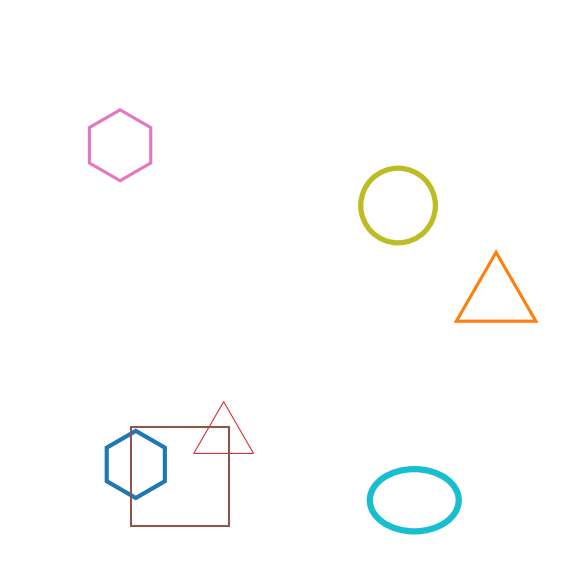[{"shape": "hexagon", "thickness": 2, "radius": 0.29, "center": [0.235, 0.195]}, {"shape": "triangle", "thickness": 1.5, "radius": 0.4, "center": [0.859, 0.483]}, {"shape": "triangle", "thickness": 0.5, "radius": 0.3, "center": [0.387, 0.244]}, {"shape": "square", "thickness": 1, "radius": 0.43, "center": [0.312, 0.174]}, {"shape": "hexagon", "thickness": 1.5, "radius": 0.31, "center": [0.208, 0.748]}, {"shape": "circle", "thickness": 2.5, "radius": 0.32, "center": [0.689, 0.643]}, {"shape": "oval", "thickness": 3, "radius": 0.38, "center": [0.717, 0.133]}]